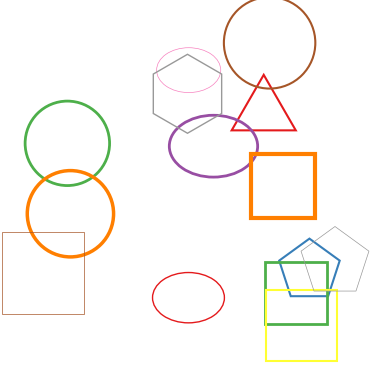[{"shape": "oval", "thickness": 1, "radius": 0.47, "center": [0.49, 0.227]}, {"shape": "triangle", "thickness": 1.5, "radius": 0.48, "center": [0.685, 0.709]}, {"shape": "pentagon", "thickness": 1.5, "radius": 0.41, "center": [0.804, 0.298]}, {"shape": "square", "thickness": 2, "radius": 0.4, "center": [0.769, 0.238]}, {"shape": "circle", "thickness": 2, "radius": 0.55, "center": [0.175, 0.628]}, {"shape": "oval", "thickness": 2, "radius": 0.57, "center": [0.554, 0.62]}, {"shape": "circle", "thickness": 2.5, "radius": 0.56, "center": [0.183, 0.445]}, {"shape": "square", "thickness": 3, "radius": 0.42, "center": [0.735, 0.518]}, {"shape": "square", "thickness": 1.5, "radius": 0.46, "center": [0.783, 0.155]}, {"shape": "square", "thickness": 0.5, "radius": 0.53, "center": [0.113, 0.29]}, {"shape": "circle", "thickness": 1.5, "radius": 0.59, "center": [0.7, 0.889]}, {"shape": "oval", "thickness": 0.5, "radius": 0.42, "center": [0.49, 0.818]}, {"shape": "hexagon", "thickness": 1, "radius": 0.51, "center": [0.487, 0.756]}, {"shape": "pentagon", "thickness": 0.5, "radius": 0.46, "center": [0.87, 0.319]}]